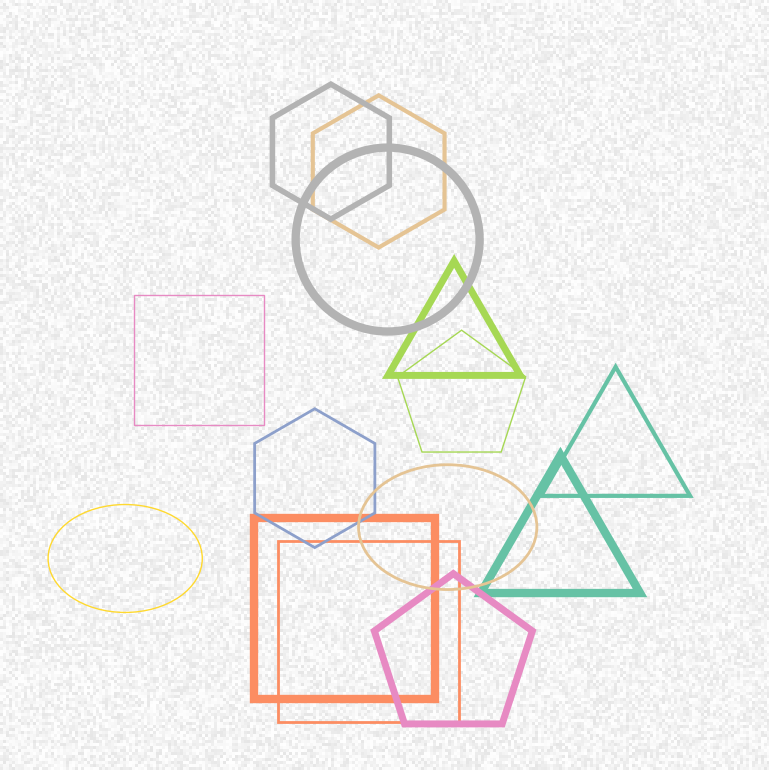[{"shape": "triangle", "thickness": 1.5, "radius": 0.56, "center": [0.8, 0.412]}, {"shape": "triangle", "thickness": 3, "radius": 0.6, "center": [0.728, 0.29]}, {"shape": "square", "thickness": 3, "radius": 0.59, "center": [0.447, 0.209]}, {"shape": "square", "thickness": 1, "radius": 0.59, "center": [0.478, 0.18]}, {"shape": "hexagon", "thickness": 1, "radius": 0.45, "center": [0.409, 0.379]}, {"shape": "square", "thickness": 0.5, "radius": 0.42, "center": [0.258, 0.533]}, {"shape": "pentagon", "thickness": 2.5, "radius": 0.54, "center": [0.589, 0.147]}, {"shape": "pentagon", "thickness": 0.5, "radius": 0.44, "center": [0.599, 0.484]}, {"shape": "triangle", "thickness": 2.5, "radius": 0.5, "center": [0.59, 0.562]}, {"shape": "oval", "thickness": 0.5, "radius": 0.5, "center": [0.163, 0.275]}, {"shape": "hexagon", "thickness": 1.5, "radius": 0.49, "center": [0.492, 0.777]}, {"shape": "oval", "thickness": 1, "radius": 0.58, "center": [0.581, 0.315]}, {"shape": "circle", "thickness": 3, "radius": 0.6, "center": [0.503, 0.689]}, {"shape": "hexagon", "thickness": 2, "radius": 0.44, "center": [0.43, 0.803]}]